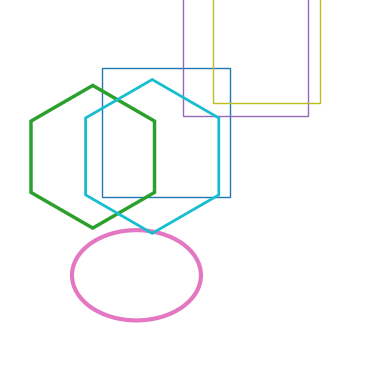[{"shape": "square", "thickness": 1, "radius": 0.83, "center": [0.431, 0.656]}, {"shape": "hexagon", "thickness": 2.5, "radius": 0.93, "center": [0.241, 0.593]}, {"shape": "square", "thickness": 1, "radius": 0.81, "center": [0.638, 0.861]}, {"shape": "oval", "thickness": 3, "radius": 0.84, "center": [0.354, 0.285]}, {"shape": "square", "thickness": 1, "radius": 0.69, "center": [0.692, 0.869]}, {"shape": "hexagon", "thickness": 2, "radius": 1.0, "center": [0.395, 0.594]}]